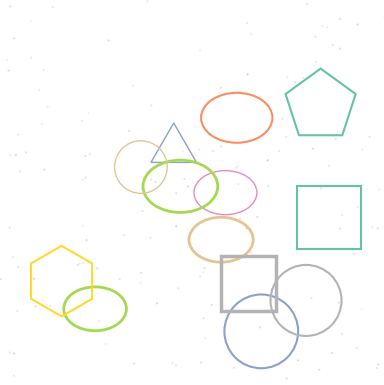[{"shape": "square", "thickness": 1.5, "radius": 0.41, "center": [0.855, 0.434]}, {"shape": "pentagon", "thickness": 1.5, "radius": 0.48, "center": [0.833, 0.726]}, {"shape": "oval", "thickness": 1.5, "radius": 0.46, "center": [0.615, 0.694]}, {"shape": "triangle", "thickness": 1, "radius": 0.34, "center": [0.451, 0.612]}, {"shape": "circle", "thickness": 1.5, "radius": 0.48, "center": [0.679, 0.139]}, {"shape": "oval", "thickness": 1, "radius": 0.41, "center": [0.586, 0.5]}, {"shape": "oval", "thickness": 2, "radius": 0.49, "center": [0.468, 0.516]}, {"shape": "oval", "thickness": 2, "radius": 0.41, "center": [0.247, 0.198]}, {"shape": "hexagon", "thickness": 1.5, "radius": 0.46, "center": [0.16, 0.27]}, {"shape": "oval", "thickness": 2, "radius": 0.42, "center": [0.574, 0.377]}, {"shape": "circle", "thickness": 1, "radius": 0.34, "center": [0.366, 0.566]}, {"shape": "square", "thickness": 2.5, "radius": 0.36, "center": [0.645, 0.263]}, {"shape": "circle", "thickness": 1.5, "radius": 0.46, "center": [0.795, 0.22]}]